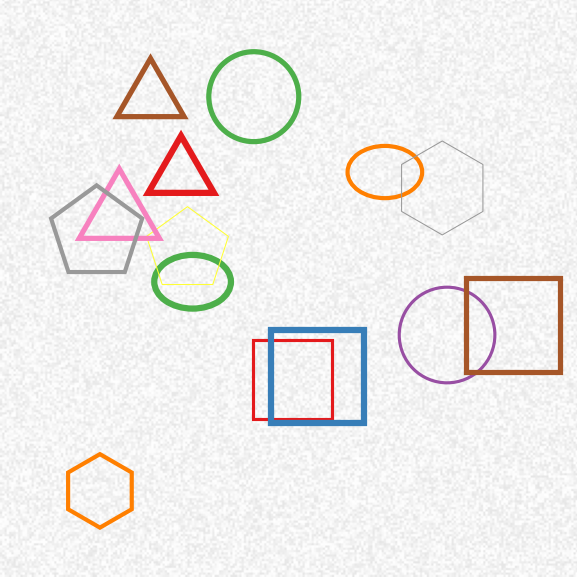[{"shape": "triangle", "thickness": 3, "radius": 0.33, "center": [0.314, 0.698]}, {"shape": "square", "thickness": 1.5, "radius": 0.34, "center": [0.507, 0.342]}, {"shape": "square", "thickness": 3, "radius": 0.4, "center": [0.55, 0.347]}, {"shape": "oval", "thickness": 3, "radius": 0.33, "center": [0.334, 0.511]}, {"shape": "circle", "thickness": 2.5, "radius": 0.39, "center": [0.439, 0.832]}, {"shape": "circle", "thickness": 1.5, "radius": 0.41, "center": [0.774, 0.419]}, {"shape": "hexagon", "thickness": 2, "radius": 0.32, "center": [0.173, 0.149]}, {"shape": "oval", "thickness": 2, "radius": 0.32, "center": [0.666, 0.701]}, {"shape": "pentagon", "thickness": 0.5, "radius": 0.37, "center": [0.325, 0.567]}, {"shape": "square", "thickness": 2.5, "radius": 0.41, "center": [0.888, 0.436]}, {"shape": "triangle", "thickness": 2.5, "radius": 0.34, "center": [0.261, 0.831]}, {"shape": "triangle", "thickness": 2.5, "radius": 0.4, "center": [0.207, 0.627]}, {"shape": "hexagon", "thickness": 0.5, "radius": 0.41, "center": [0.766, 0.674]}, {"shape": "pentagon", "thickness": 2, "radius": 0.41, "center": [0.167, 0.595]}]